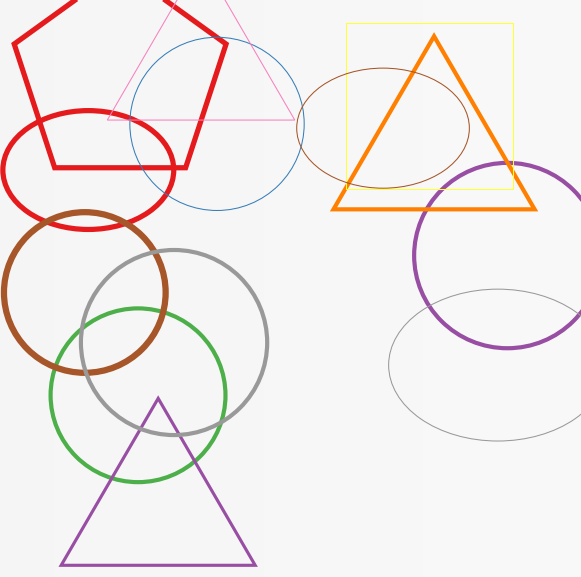[{"shape": "pentagon", "thickness": 2.5, "radius": 0.96, "center": [0.207, 0.864]}, {"shape": "oval", "thickness": 2.5, "radius": 0.73, "center": [0.152, 0.705]}, {"shape": "circle", "thickness": 0.5, "radius": 0.75, "center": [0.373, 0.785]}, {"shape": "circle", "thickness": 2, "radius": 0.75, "center": [0.237, 0.315]}, {"shape": "circle", "thickness": 2, "radius": 0.8, "center": [0.873, 0.557]}, {"shape": "triangle", "thickness": 1.5, "radius": 0.96, "center": [0.272, 0.117]}, {"shape": "triangle", "thickness": 2, "radius": 1.0, "center": [0.747, 0.737]}, {"shape": "square", "thickness": 0.5, "radius": 0.72, "center": [0.739, 0.815]}, {"shape": "circle", "thickness": 3, "radius": 0.7, "center": [0.146, 0.493]}, {"shape": "oval", "thickness": 0.5, "radius": 0.74, "center": [0.659, 0.777]}, {"shape": "triangle", "thickness": 0.5, "radius": 0.93, "center": [0.346, 0.884]}, {"shape": "oval", "thickness": 0.5, "radius": 0.94, "center": [0.856, 0.367]}, {"shape": "circle", "thickness": 2, "radius": 0.8, "center": [0.299, 0.406]}]